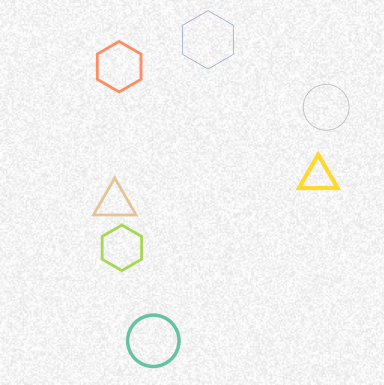[{"shape": "circle", "thickness": 2.5, "radius": 0.33, "center": [0.398, 0.115]}, {"shape": "hexagon", "thickness": 2, "radius": 0.33, "center": [0.309, 0.827]}, {"shape": "hexagon", "thickness": 0.5, "radius": 0.38, "center": [0.54, 0.897]}, {"shape": "hexagon", "thickness": 2, "radius": 0.3, "center": [0.317, 0.356]}, {"shape": "triangle", "thickness": 3, "radius": 0.29, "center": [0.827, 0.54]}, {"shape": "triangle", "thickness": 2, "radius": 0.32, "center": [0.298, 0.474]}, {"shape": "circle", "thickness": 0.5, "radius": 0.3, "center": [0.847, 0.721]}]